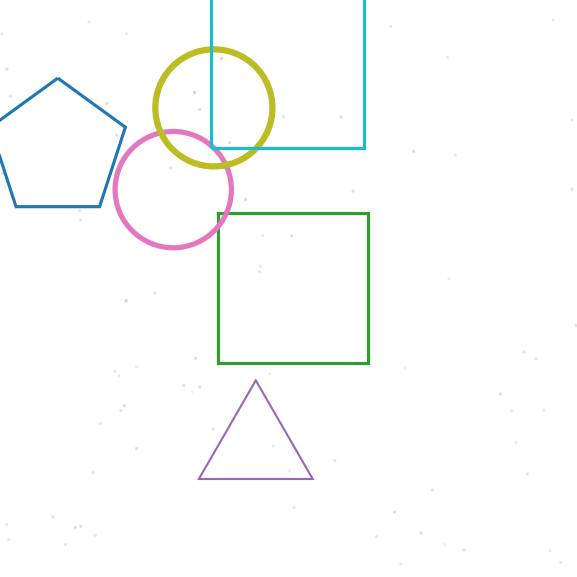[{"shape": "pentagon", "thickness": 1.5, "radius": 0.62, "center": [0.1, 0.741]}, {"shape": "square", "thickness": 1.5, "radius": 0.65, "center": [0.507, 0.5]}, {"shape": "triangle", "thickness": 1, "radius": 0.57, "center": [0.443, 0.227]}, {"shape": "circle", "thickness": 2.5, "radius": 0.5, "center": [0.3, 0.671]}, {"shape": "circle", "thickness": 3, "radius": 0.51, "center": [0.37, 0.812]}, {"shape": "square", "thickness": 1.5, "radius": 0.66, "center": [0.499, 0.875]}]